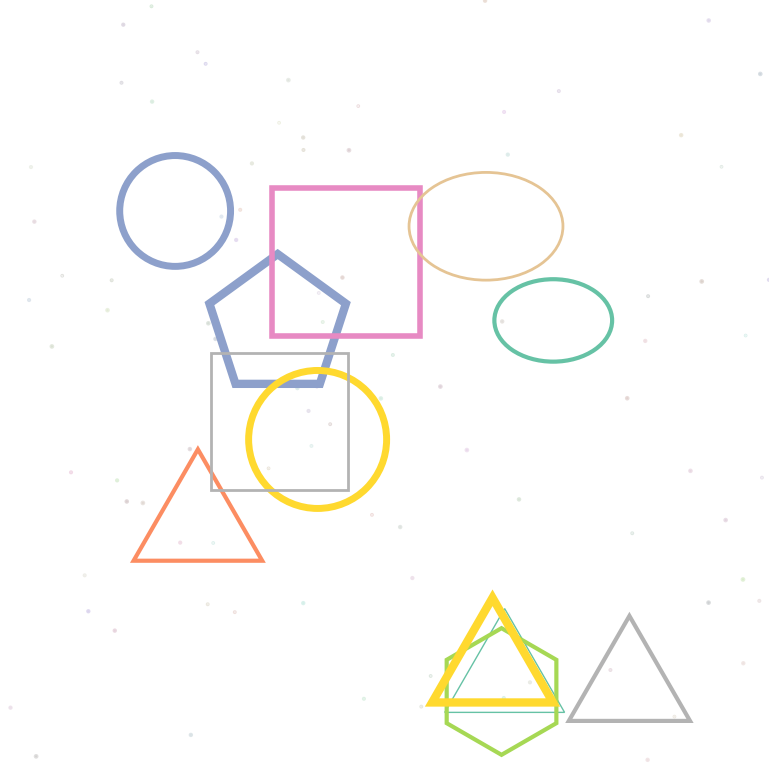[{"shape": "oval", "thickness": 1.5, "radius": 0.38, "center": [0.719, 0.584]}, {"shape": "triangle", "thickness": 0.5, "radius": 0.45, "center": [0.655, 0.12]}, {"shape": "triangle", "thickness": 1.5, "radius": 0.48, "center": [0.257, 0.32]}, {"shape": "circle", "thickness": 2.5, "radius": 0.36, "center": [0.227, 0.726]}, {"shape": "pentagon", "thickness": 3, "radius": 0.47, "center": [0.361, 0.577]}, {"shape": "square", "thickness": 2, "radius": 0.48, "center": [0.449, 0.659]}, {"shape": "hexagon", "thickness": 1.5, "radius": 0.41, "center": [0.651, 0.102]}, {"shape": "circle", "thickness": 2.5, "radius": 0.45, "center": [0.412, 0.429]}, {"shape": "triangle", "thickness": 3, "radius": 0.45, "center": [0.64, 0.133]}, {"shape": "oval", "thickness": 1, "radius": 0.5, "center": [0.631, 0.706]}, {"shape": "triangle", "thickness": 1.5, "radius": 0.45, "center": [0.817, 0.109]}, {"shape": "square", "thickness": 1, "radius": 0.45, "center": [0.363, 0.453]}]